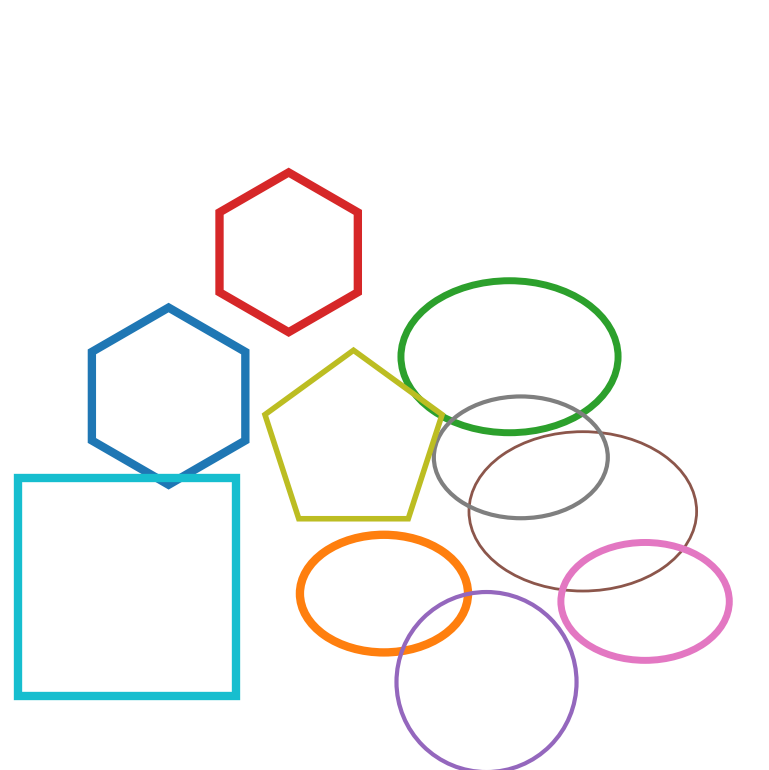[{"shape": "hexagon", "thickness": 3, "radius": 0.58, "center": [0.219, 0.485]}, {"shape": "oval", "thickness": 3, "radius": 0.55, "center": [0.499, 0.229]}, {"shape": "oval", "thickness": 2.5, "radius": 0.7, "center": [0.662, 0.537]}, {"shape": "hexagon", "thickness": 3, "radius": 0.52, "center": [0.375, 0.672]}, {"shape": "circle", "thickness": 1.5, "radius": 0.58, "center": [0.632, 0.114]}, {"shape": "oval", "thickness": 1, "radius": 0.74, "center": [0.757, 0.336]}, {"shape": "oval", "thickness": 2.5, "radius": 0.55, "center": [0.838, 0.219]}, {"shape": "oval", "thickness": 1.5, "radius": 0.56, "center": [0.676, 0.406]}, {"shape": "pentagon", "thickness": 2, "radius": 0.6, "center": [0.459, 0.424]}, {"shape": "square", "thickness": 3, "radius": 0.71, "center": [0.165, 0.238]}]